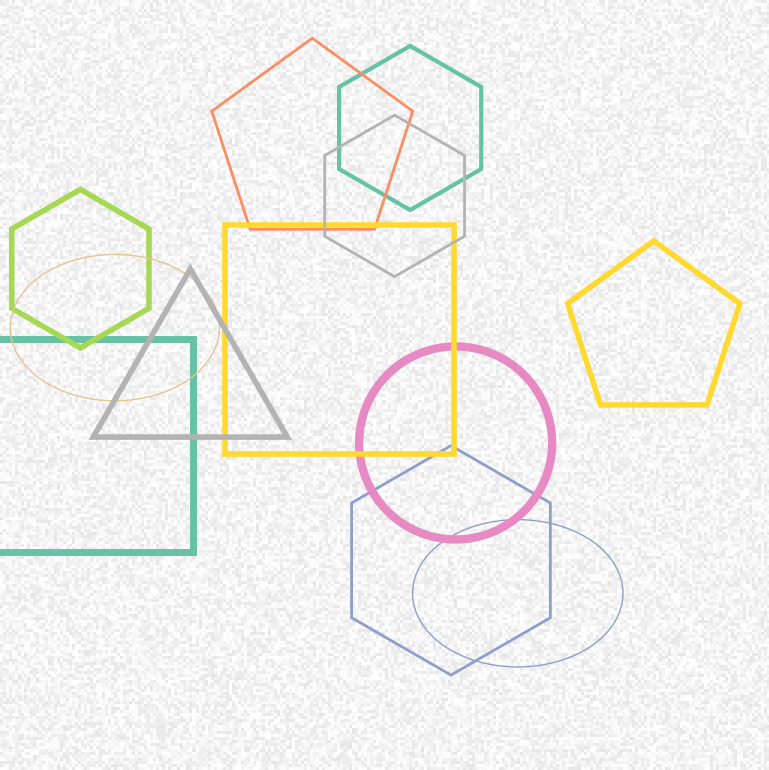[{"shape": "hexagon", "thickness": 1.5, "radius": 0.53, "center": [0.533, 0.834]}, {"shape": "square", "thickness": 2.5, "radius": 0.69, "center": [0.112, 0.422]}, {"shape": "pentagon", "thickness": 1, "radius": 0.69, "center": [0.406, 0.813]}, {"shape": "oval", "thickness": 0.5, "radius": 0.68, "center": [0.672, 0.229]}, {"shape": "hexagon", "thickness": 1, "radius": 0.75, "center": [0.586, 0.272]}, {"shape": "circle", "thickness": 3, "radius": 0.63, "center": [0.592, 0.425]}, {"shape": "hexagon", "thickness": 2, "radius": 0.51, "center": [0.104, 0.651]}, {"shape": "pentagon", "thickness": 2, "radius": 0.59, "center": [0.849, 0.569]}, {"shape": "square", "thickness": 2, "radius": 0.75, "center": [0.441, 0.559]}, {"shape": "oval", "thickness": 0.5, "radius": 0.68, "center": [0.149, 0.575]}, {"shape": "triangle", "thickness": 2, "radius": 0.73, "center": [0.247, 0.505]}, {"shape": "hexagon", "thickness": 1, "radius": 0.52, "center": [0.512, 0.746]}]